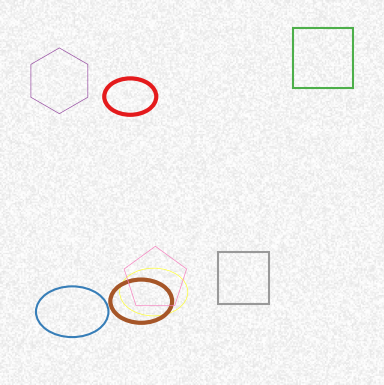[{"shape": "oval", "thickness": 3, "radius": 0.34, "center": [0.338, 0.749]}, {"shape": "oval", "thickness": 1.5, "radius": 0.47, "center": [0.188, 0.19]}, {"shape": "square", "thickness": 1.5, "radius": 0.39, "center": [0.839, 0.849]}, {"shape": "hexagon", "thickness": 0.5, "radius": 0.43, "center": [0.154, 0.79]}, {"shape": "oval", "thickness": 0.5, "radius": 0.44, "center": [0.399, 0.241]}, {"shape": "oval", "thickness": 3, "radius": 0.4, "center": [0.367, 0.218]}, {"shape": "pentagon", "thickness": 0.5, "radius": 0.43, "center": [0.404, 0.275]}, {"shape": "square", "thickness": 1.5, "radius": 0.34, "center": [0.633, 0.277]}]